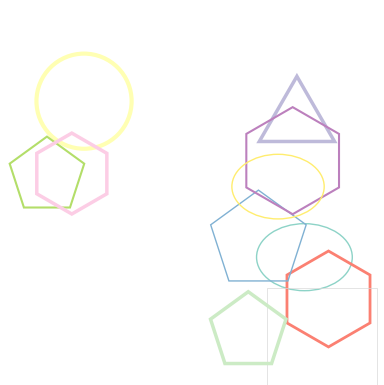[{"shape": "oval", "thickness": 1, "radius": 0.62, "center": [0.791, 0.332]}, {"shape": "circle", "thickness": 3, "radius": 0.62, "center": [0.218, 0.737]}, {"shape": "triangle", "thickness": 2.5, "radius": 0.56, "center": [0.771, 0.689]}, {"shape": "hexagon", "thickness": 2, "radius": 0.62, "center": [0.853, 0.223]}, {"shape": "pentagon", "thickness": 1, "radius": 0.65, "center": [0.671, 0.376]}, {"shape": "pentagon", "thickness": 1.5, "radius": 0.51, "center": [0.122, 0.543]}, {"shape": "hexagon", "thickness": 2.5, "radius": 0.53, "center": [0.187, 0.549]}, {"shape": "square", "thickness": 0.5, "radius": 0.72, "center": [0.836, 0.109]}, {"shape": "hexagon", "thickness": 1.5, "radius": 0.7, "center": [0.76, 0.583]}, {"shape": "pentagon", "thickness": 2.5, "radius": 0.52, "center": [0.645, 0.139]}, {"shape": "oval", "thickness": 1, "radius": 0.6, "center": [0.722, 0.515]}]